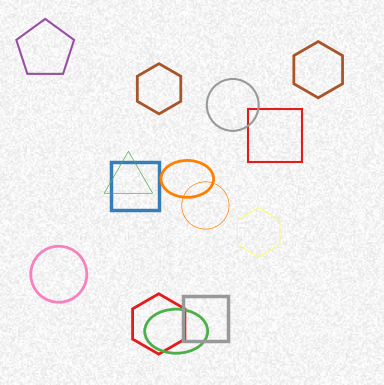[{"shape": "hexagon", "thickness": 2, "radius": 0.39, "center": [0.412, 0.159]}, {"shape": "square", "thickness": 1.5, "radius": 0.35, "center": [0.715, 0.649]}, {"shape": "square", "thickness": 2.5, "radius": 0.31, "center": [0.35, 0.516]}, {"shape": "oval", "thickness": 2, "radius": 0.41, "center": [0.458, 0.14]}, {"shape": "triangle", "thickness": 0.5, "radius": 0.36, "center": [0.334, 0.534]}, {"shape": "pentagon", "thickness": 1.5, "radius": 0.39, "center": [0.117, 0.872]}, {"shape": "oval", "thickness": 2, "radius": 0.34, "center": [0.486, 0.535]}, {"shape": "circle", "thickness": 0.5, "radius": 0.31, "center": [0.533, 0.466]}, {"shape": "hexagon", "thickness": 0.5, "radius": 0.32, "center": [0.672, 0.397]}, {"shape": "hexagon", "thickness": 2, "radius": 0.37, "center": [0.827, 0.819]}, {"shape": "hexagon", "thickness": 2, "radius": 0.33, "center": [0.413, 0.769]}, {"shape": "circle", "thickness": 2, "radius": 0.36, "center": [0.153, 0.288]}, {"shape": "circle", "thickness": 1.5, "radius": 0.34, "center": [0.604, 0.728]}, {"shape": "square", "thickness": 2.5, "radius": 0.29, "center": [0.534, 0.172]}]